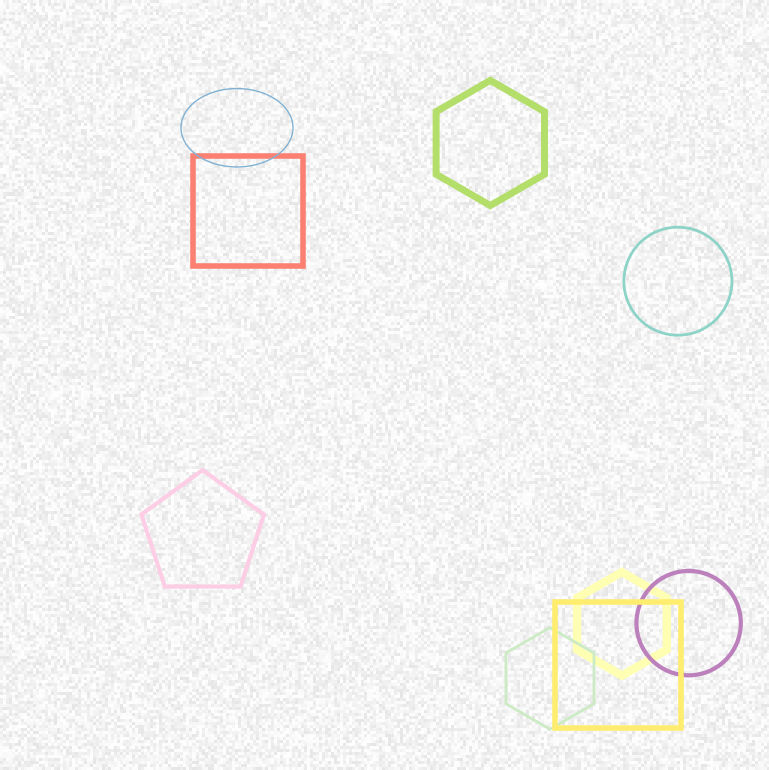[{"shape": "circle", "thickness": 1, "radius": 0.35, "center": [0.88, 0.635]}, {"shape": "hexagon", "thickness": 3, "radius": 0.34, "center": [0.808, 0.19]}, {"shape": "square", "thickness": 2, "radius": 0.36, "center": [0.322, 0.725]}, {"shape": "oval", "thickness": 0.5, "radius": 0.36, "center": [0.308, 0.834]}, {"shape": "hexagon", "thickness": 2.5, "radius": 0.41, "center": [0.637, 0.814]}, {"shape": "pentagon", "thickness": 1.5, "radius": 0.42, "center": [0.263, 0.306]}, {"shape": "circle", "thickness": 1.5, "radius": 0.34, "center": [0.894, 0.191]}, {"shape": "hexagon", "thickness": 1, "radius": 0.33, "center": [0.714, 0.119]}, {"shape": "square", "thickness": 2, "radius": 0.41, "center": [0.803, 0.136]}]